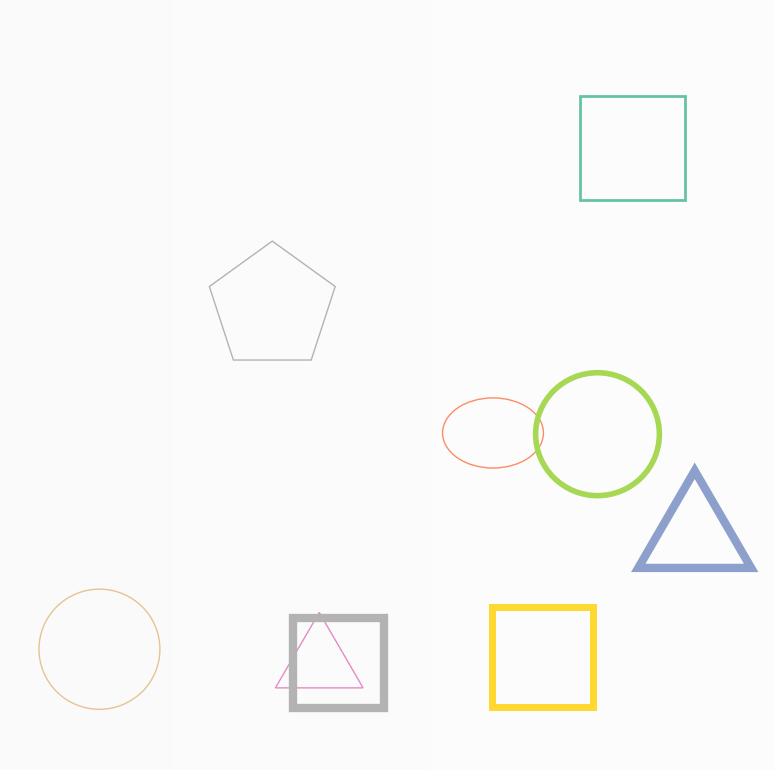[{"shape": "square", "thickness": 1, "radius": 0.34, "center": [0.816, 0.808]}, {"shape": "oval", "thickness": 0.5, "radius": 0.33, "center": [0.636, 0.438]}, {"shape": "triangle", "thickness": 3, "radius": 0.42, "center": [0.896, 0.304]}, {"shape": "triangle", "thickness": 0.5, "radius": 0.33, "center": [0.412, 0.139]}, {"shape": "circle", "thickness": 2, "radius": 0.4, "center": [0.771, 0.436]}, {"shape": "square", "thickness": 2.5, "radius": 0.33, "center": [0.7, 0.146]}, {"shape": "circle", "thickness": 0.5, "radius": 0.39, "center": [0.128, 0.157]}, {"shape": "square", "thickness": 3, "radius": 0.29, "center": [0.436, 0.14]}, {"shape": "pentagon", "thickness": 0.5, "radius": 0.43, "center": [0.351, 0.601]}]